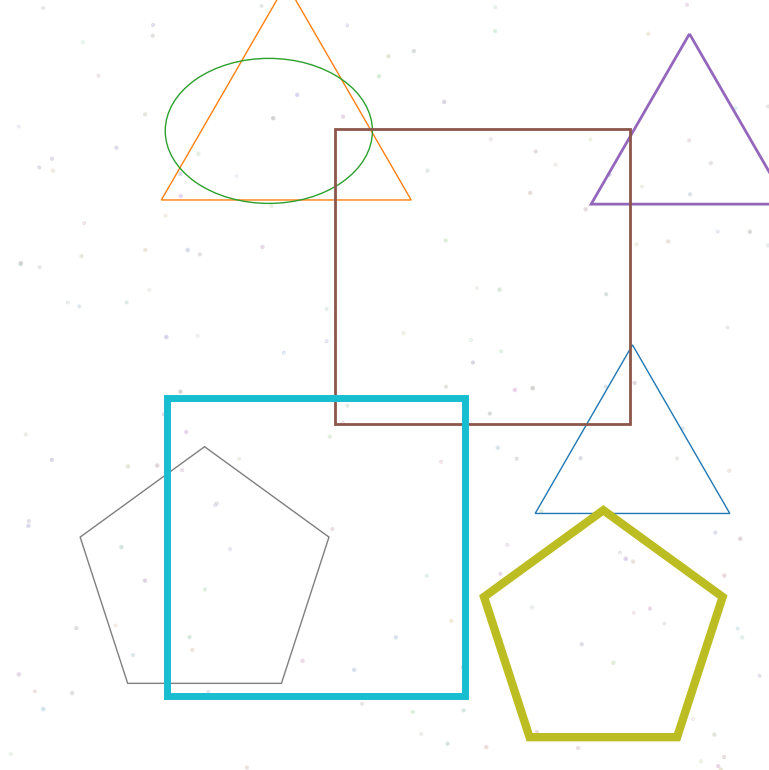[{"shape": "triangle", "thickness": 0.5, "radius": 0.73, "center": [0.821, 0.406]}, {"shape": "triangle", "thickness": 0.5, "radius": 0.94, "center": [0.372, 0.834]}, {"shape": "oval", "thickness": 0.5, "radius": 0.67, "center": [0.349, 0.83]}, {"shape": "triangle", "thickness": 1, "radius": 0.74, "center": [0.895, 0.809]}, {"shape": "square", "thickness": 1, "radius": 0.96, "center": [0.627, 0.641]}, {"shape": "pentagon", "thickness": 0.5, "radius": 0.85, "center": [0.266, 0.25]}, {"shape": "pentagon", "thickness": 3, "radius": 0.81, "center": [0.784, 0.174]}, {"shape": "square", "thickness": 2.5, "radius": 0.96, "center": [0.41, 0.29]}]